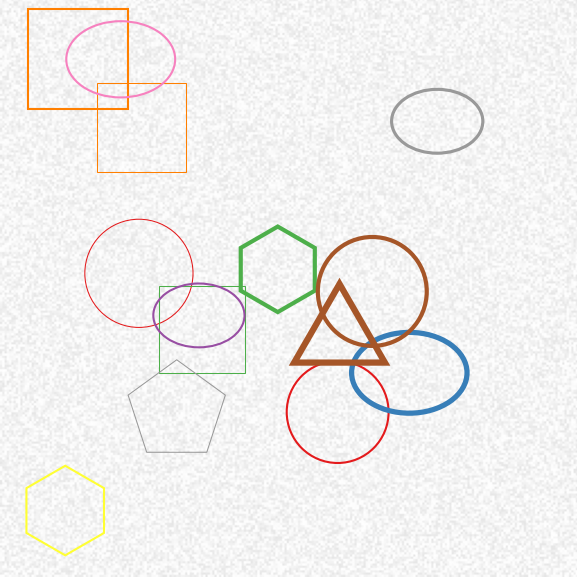[{"shape": "circle", "thickness": 1, "radius": 0.44, "center": [0.585, 0.286]}, {"shape": "circle", "thickness": 0.5, "radius": 0.47, "center": [0.241, 0.526]}, {"shape": "oval", "thickness": 2.5, "radius": 0.5, "center": [0.709, 0.354]}, {"shape": "hexagon", "thickness": 2, "radius": 0.37, "center": [0.481, 0.533]}, {"shape": "square", "thickness": 0.5, "radius": 0.38, "center": [0.35, 0.428]}, {"shape": "oval", "thickness": 1, "radius": 0.39, "center": [0.344, 0.453]}, {"shape": "square", "thickness": 1, "radius": 0.43, "center": [0.135, 0.897]}, {"shape": "square", "thickness": 0.5, "radius": 0.38, "center": [0.246, 0.778]}, {"shape": "hexagon", "thickness": 1, "radius": 0.39, "center": [0.113, 0.115]}, {"shape": "circle", "thickness": 2, "radius": 0.47, "center": [0.645, 0.494]}, {"shape": "triangle", "thickness": 3, "radius": 0.45, "center": [0.588, 0.417]}, {"shape": "oval", "thickness": 1, "radius": 0.47, "center": [0.209, 0.896]}, {"shape": "pentagon", "thickness": 0.5, "radius": 0.44, "center": [0.306, 0.288]}, {"shape": "oval", "thickness": 1.5, "radius": 0.39, "center": [0.757, 0.789]}]